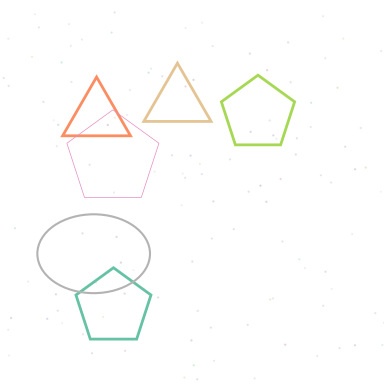[{"shape": "pentagon", "thickness": 2, "radius": 0.51, "center": [0.295, 0.202]}, {"shape": "triangle", "thickness": 2, "radius": 0.51, "center": [0.251, 0.698]}, {"shape": "pentagon", "thickness": 0.5, "radius": 0.63, "center": [0.293, 0.589]}, {"shape": "pentagon", "thickness": 2, "radius": 0.5, "center": [0.67, 0.705]}, {"shape": "triangle", "thickness": 2, "radius": 0.5, "center": [0.461, 0.735]}, {"shape": "oval", "thickness": 1.5, "radius": 0.73, "center": [0.243, 0.341]}]